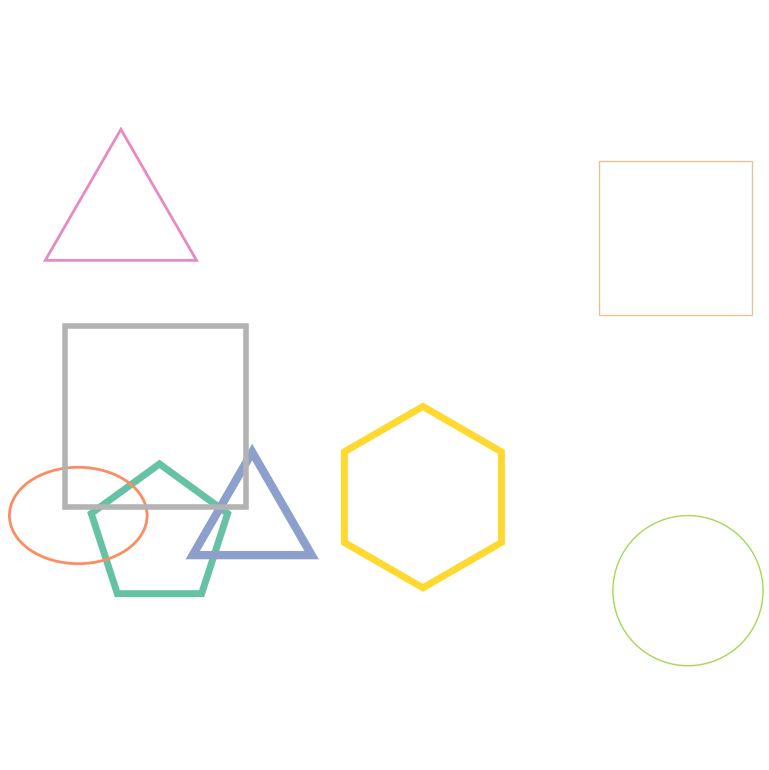[{"shape": "pentagon", "thickness": 2.5, "radius": 0.47, "center": [0.207, 0.304]}, {"shape": "oval", "thickness": 1, "radius": 0.45, "center": [0.102, 0.331]}, {"shape": "triangle", "thickness": 3, "radius": 0.45, "center": [0.328, 0.324]}, {"shape": "triangle", "thickness": 1, "radius": 0.57, "center": [0.157, 0.719]}, {"shape": "circle", "thickness": 0.5, "radius": 0.49, "center": [0.893, 0.233]}, {"shape": "hexagon", "thickness": 2.5, "radius": 0.59, "center": [0.549, 0.354]}, {"shape": "square", "thickness": 0.5, "radius": 0.5, "center": [0.877, 0.691]}, {"shape": "square", "thickness": 2, "radius": 0.59, "center": [0.202, 0.459]}]